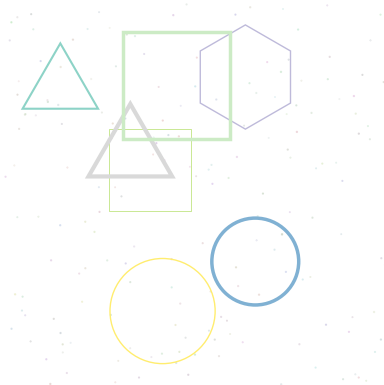[{"shape": "triangle", "thickness": 1.5, "radius": 0.57, "center": [0.157, 0.774]}, {"shape": "hexagon", "thickness": 1, "radius": 0.68, "center": [0.637, 0.8]}, {"shape": "circle", "thickness": 2.5, "radius": 0.56, "center": [0.663, 0.321]}, {"shape": "square", "thickness": 0.5, "radius": 0.53, "center": [0.39, 0.558]}, {"shape": "triangle", "thickness": 3, "radius": 0.63, "center": [0.338, 0.604]}, {"shape": "square", "thickness": 2.5, "radius": 0.7, "center": [0.459, 0.778]}, {"shape": "circle", "thickness": 1, "radius": 0.68, "center": [0.422, 0.192]}]